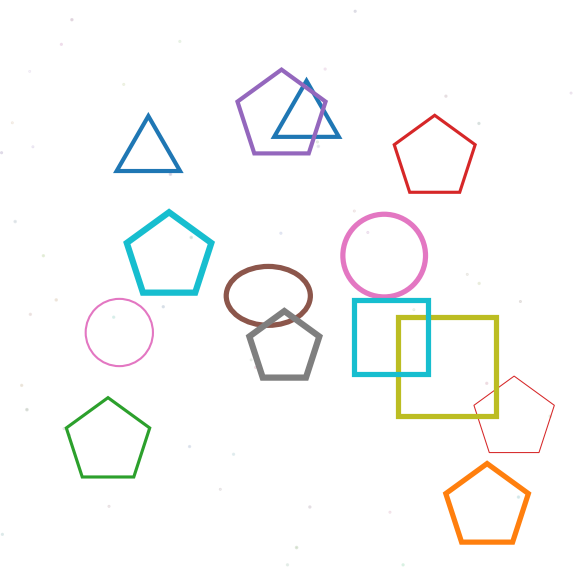[{"shape": "triangle", "thickness": 2, "radius": 0.32, "center": [0.531, 0.795]}, {"shape": "triangle", "thickness": 2, "radius": 0.32, "center": [0.257, 0.735]}, {"shape": "pentagon", "thickness": 2.5, "radius": 0.38, "center": [0.843, 0.121]}, {"shape": "pentagon", "thickness": 1.5, "radius": 0.38, "center": [0.187, 0.235]}, {"shape": "pentagon", "thickness": 0.5, "radius": 0.37, "center": [0.89, 0.275]}, {"shape": "pentagon", "thickness": 1.5, "radius": 0.37, "center": [0.753, 0.726]}, {"shape": "pentagon", "thickness": 2, "radius": 0.4, "center": [0.487, 0.798]}, {"shape": "oval", "thickness": 2.5, "radius": 0.36, "center": [0.465, 0.487]}, {"shape": "circle", "thickness": 1, "radius": 0.29, "center": [0.207, 0.423]}, {"shape": "circle", "thickness": 2.5, "radius": 0.36, "center": [0.665, 0.557]}, {"shape": "pentagon", "thickness": 3, "radius": 0.32, "center": [0.492, 0.397]}, {"shape": "square", "thickness": 2.5, "radius": 0.43, "center": [0.774, 0.364]}, {"shape": "square", "thickness": 2.5, "radius": 0.32, "center": [0.678, 0.416]}, {"shape": "pentagon", "thickness": 3, "radius": 0.38, "center": [0.293, 0.555]}]